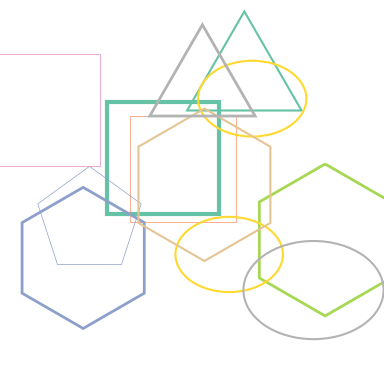[{"shape": "triangle", "thickness": 1.5, "radius": 0.86, "center": [0.635, 0.799]}, {"shape": "square", "thickness": 3, "radius": 0.73, "center": [0.424, 0.59]}, {"shape": "square", "thickness": 0.5, "radius": 0.69, "center": [0.475, 0.56]}, {"shape": "pentagon", "thickness": 0.5, "radius": 0.71, "center": [0.232, 0.427]}, {"shape": "hexagon", "thickness": 2, "radius": 0.92, "center": [0.216, 0.33]}, {"shape": "square", "thickness": 0.5, "radius": 0.73, "center": [0.115, 0.714]}, {"shape": "hexagon", "thickness": 2, "radius": 0.99, "center": [0.845, 0.377]}, {"shape": "oval", "thickness": 1.5, "radius": 0.7, "center": [0.595, 0.339]}, {"shape": "oval", "thickness": 1.5, "radius": 0.7, "center": [0.655, 0.744]}, {"shape": "hexagon", "thickness": 1.5, "radius": 0.99, "center": [0.531, 0.52]}, {"shape": "triangle", "thickness": 2, "radius": 0.79, "center": [0.526, 0.778]}, {"shape": "oval", "thickness": 1.5, "radius": 0.91, "center": [0.814, 0.247]}]